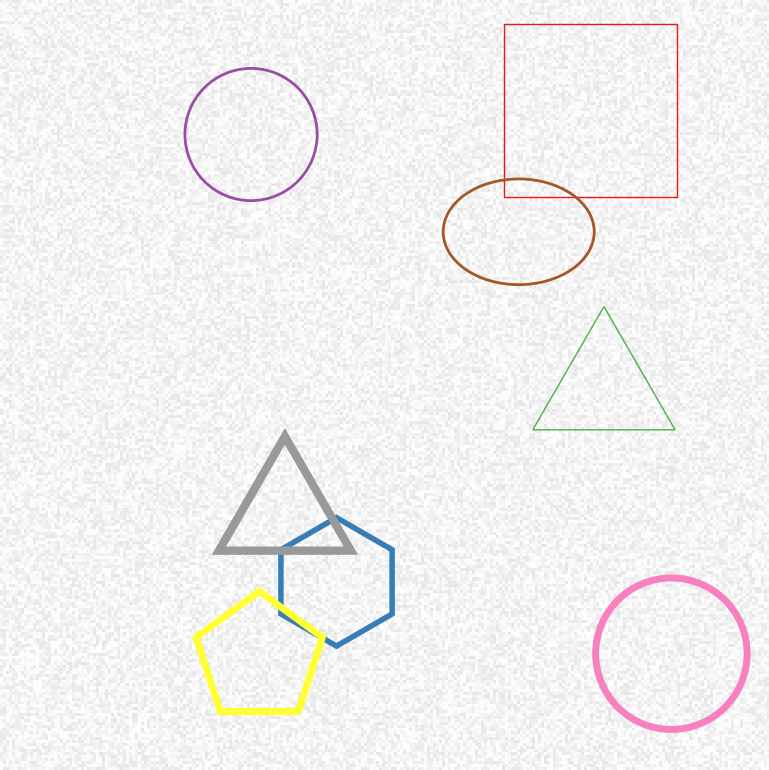[{"shape": "square", "thickness": 0.5, "radius": 0.56, "center": [0.766, 0.856]}, {"shape": "hexagon", "thickness": 2, "radius": 0.42, "center": [0.437, 0.244]}, {"shape": "triangle", "thickness": 0.5, "radius": 0.53, "center": [0.784, 0.495]}, {"shape": "circle", "thickness": 1, "radius": 0.43, "center": [0.326, 0.825]}, {"shape": "pentagon", "thickness": 2.5, "radius": 0.43, "center": [0.337, 0.146]}, {"shape": "oval", "thickness": 1, "radius": 0.49, "center": [0.674, 0.699]}, {"shape": "circle", "thickness": 2.5, "radius": 0.49, "center": [0.872, 0.151]}, {"shape": "triangle", "thickness": 3, "radius": 0.49, "center": [0.37, 0.334]}]